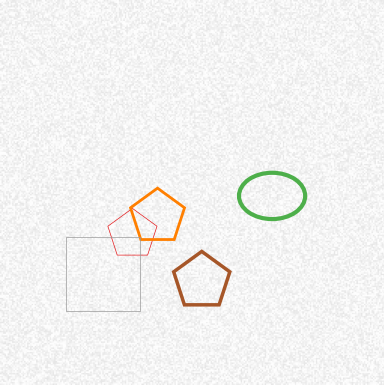[{"shape": "pentagon", "thickness": 0.5, "radius": 0.34, "center": [0.344, 0.392]}, {"shape": "oval", "thickness": 3, "radius": 0.43, "center": [0.707, 0.491]}, {"shape": "pentagon", "thickness": 2, "radius": 0.37, "center": [0.409, 0.438]}, {"shape": "pentagon", "thickness": 2.5, "radius": 0.38, "center": [0.524, 0.27]}, {"shape": "square", "thickness": 0.5, "radius": 0.48, "center": [0.268, 0.288]}]